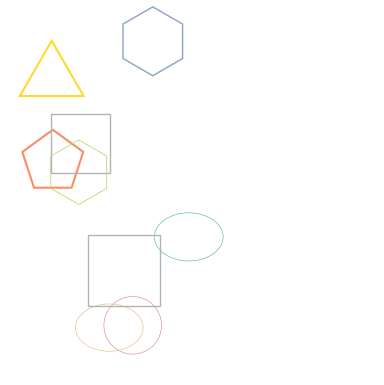[{"shape": "oval", "thickness": 0.5, "radius": 0.45, "center": [0.49, 0.385]}, {"shape": "pentagon", "thickness": 1.5, "radius": 0.42, "center": [0.137, 0.58]}, {"shape": "hexagon", "thickness": 1, "radius": 0.45, "center": [0.397, 0.893]}, {"shape": "circle", "thickness": 0.5, "radius": 0.37, "center": [0.345, 0.155]}, {"shape": "hexagon", "thickness": 0.5, "radius": 0.42, "center": [0.205, 0.553]}, {"shape": "triangle", "thickness": 1.5, "radius": 0.48, "center": [0.134, 0.798]}, {"shape": "oval", "thickness": 0.5, "radius": 0.44, "center": [0.284, 0.149]}, {"shape": "square", "thickness": 1, "radius": 0.46, "center": [0.322, 0.298]}, {"shape": "square", "thickness": 1, "radius": 0.38, "center": [0.209, 0.627]}]